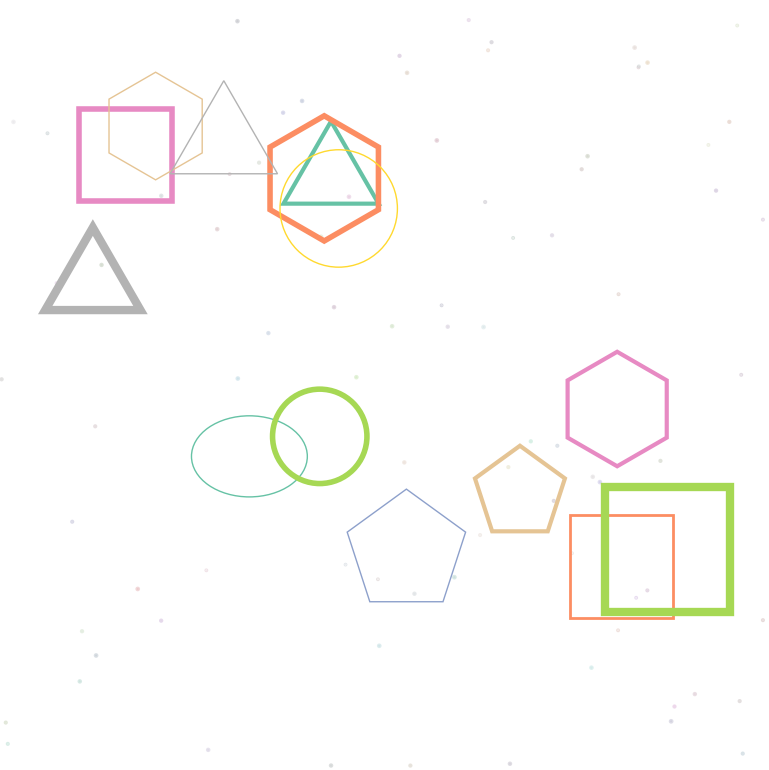[{"shape": "oval", "thickness": 0.5, "radius": 0.38, "center": [0.324, 0.407]}, {"shape": "triangle", "thickness": 1.5, "radius": 0.36, "center": [0.43, 0.771]}, {"shape": "hexagon", "thickness": 2, "radius": 0.41, "center": [0.421, 0.768]}, {"shape": "square", "thickness": 1, "radius": 0.33, "center": [0.807, 0.264]}, {"shape": "pentagon", "thickness": 0.5, "radius": 0.4, "center": [0.528, 0.284]}, {"shape": "hexagon", "thickness": 1.5, "radius": 0.37, "center": [0.802, 0.469]}, {"shape": "square", "thickness": 2, "radius": 0.3, "center": [0.163, 0.798]}, {"shape": "square", "thickness": 3, "radius": 0.41, "center": [0.867, 0.286]}, {"shape": "circle", "thickness": 2, "radius": 0.31, "center": [0.415, 0.433]}, {"shape": "circle", "thickness": 0.5, "radius": 0.38, "center": [0.44, 0.729]}, {"shape": "pentagon", "thickness": 1.5, "radius": 0.31, "center": [0.675, 0.36]}, {"shape": "hexagon", "thickness": 0.5, "radius": 0.35, "center": [0.202, 0.836]}, {"shape": "triangle", "thickness": 3, "radius": 0.36, "center": [0.121, 0.633]}, {"shape": "triangle", "thickness": 0.5, "radius": 0.4, "center": [0.291, 0.815]}]